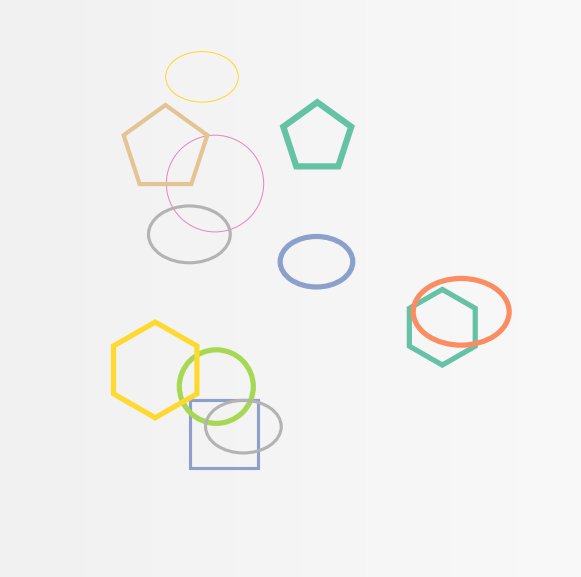[{"shape": "pentagon", "thickness": 3, "radius": 0.31, "center": [0.546, 0.761]}, {"shape": "hexagon", "thickness": 2.5, "radius": 0.33, "center": [0.761, 0.432]}, {"shape": "oval", "thickness": 2.5, "radius": 0.41, "center": [0.793, 0.459]}, {"shape": "oval", "thickness": 2.5, "radius": 0.31, "center": [0.544, 0.546]}, {"shape": "square", "thickness": 1.5, "radius": 0.29, "center": [0.386, 0.247]}, {"shape": "circle", "thickness": 0.5, "radius": 0.42, "center": [0.37, 0.681]}, {"shape": "circle", "thickness": 2.5, "radius": 0.32, "center": [0.372, 0.33]}, {"shape": "oval", "thickness": 0.5, "radius": 0.31, "center": [0.347, 0.866]}, {"shape": "hexagon", "thickness": 2.5, "radius": 0.41, "center": [0.267, 0.359]}, {"shape": "pentagon", "thickness": 2, "radius": 0.38, "center": [0.285, 0.742]}, {"shape": "oval", "thickness": 1.5, "radius": 0.35, "center": [0.326, 0.593]}, {"shape": "oval", "thickness": 1.5, "radius": 0.33, "center": [0.419, 0.26]}]